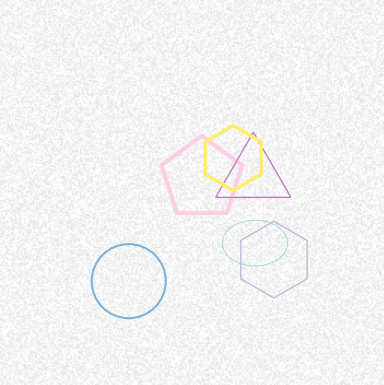[{"shape": "oval", "thickness": 0.5, "radius": 0.42, "center": [0.662, 0.369]}, {"shape": "hexagon", "thickness": 1, "radius": 0.5, "center": [0.712, 0.326]}, {"shape": "circle", "thickness": 1.5, "radius": 0.48, "center": [0.334, 0.27]}, {"shape": "pentagon", "thickness": 3, "radius": 0.55, "center": [0.524, 0.536]}, {"shape": "triangle", "thickness": 1, "radius": 0.56, "center": [0.658, 0.544]}, {"shape": "hexagon", "thickness": 2.5, "radius": 0.42, "center": [0.606, 0.589]}]